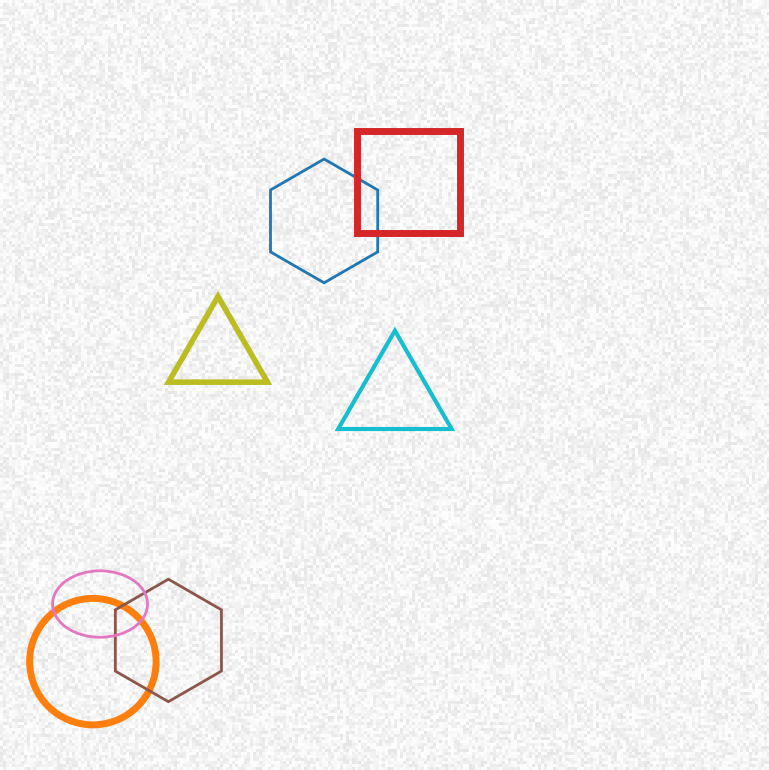[{"shape": "hexagon", "thickness": 1, "radius": 0.4, "center": [0.421, 0.713]}, {"shape": "circle", "thickness": 2.5, "radius": 0.41, "center": [0.121, 0.141]}, {"shape": "square", "thickness": 2.5, "radius": 0.33, "center": [0.531, 0.764]}, {"shape": "hexagon", "thickness": 1, "radius": 0.4, "center": [0.219, 0.168]}, {"shape": "oval", "thickness": 1, "radius": 0.31, "center": [0.13, 0.216]}, {"shape": "triangle", "thickness": 2, "radius": 0.37, "center": [0.283, 0.541]}, {"shape": "triangle", "thickness": 1.5, "radius": 0.43, "center": [0.513, 0.485]}]